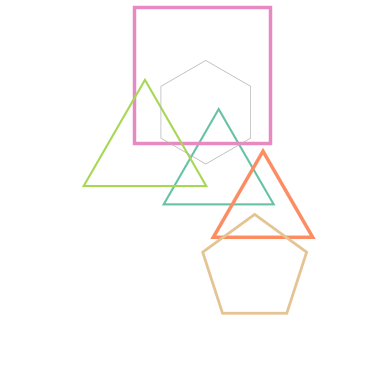[{"shape": "triangle", "thickness": 1.5, "radius": 0.82, "center": [0.568, 0.552]}, {"shape": "triangle", "thickness": 2.5, "radius": 0.75, "center": [0.683, 0.458]}, {"shape": "square", "thickness": 2.5, "radius": 0.88, "center": [0.525, 0.805]}, {"shape": "triangle", "thickness": 1.5, "radius": 0.92, "center": [0.377, 0.609]}, {"shape": "pentagon", "thickness": 2, "radius": 0.71, "center": [0.661, 0.301]}, {"shape": "hexagon", "thickness": 0.5, "radius": 0.67, "center": [0.534, 0.708]}]